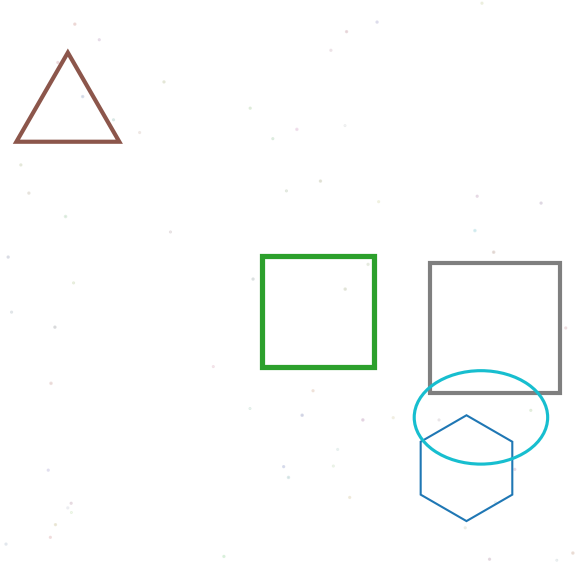[{"shape": "hexagon", "thickness": 1, "radius": 0.46, "center": [0.808, 0.188]}, {"shape": "square", "thickness": 2.5, "radius": 0.48, "center": [0.551, 0.46]}, {"shape": "triangle", "thickness": 2, "radius": 0.51, "center": [0.117, 0.805]}, {"shape": "square", "thickness": 2, "radius": 0.56, "center": [0.857, 0.431]}, {"shape": "oval", "thickness": 1.5, "radius": 0.58, "center": [0.833, 0.276]}]